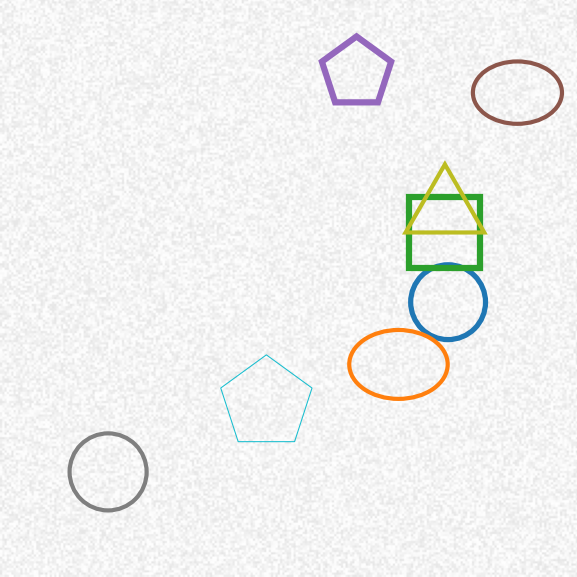[{"shape": "circle", "thickness": 2.5, "radius": 0.32, "center": [0.776, 0.476]}, {"shape": "oval", "thickness": 2, "radius": 0.43, "center": [0.69, 0.368]}, {"shape": "square", "thickness": 3, "radius": 0.31, "center": [0.769, 0.596]}, {"shape": "pentagon", "thickness": 3, "radius": 0.32, "center": [0.617, 0.873]}, {"shape": "oval", "thickness": 2, "radius": 0.39, "center": [0.896, 0.839]}, {"shape": "circle", "thickness": 2, "radius": 0.33, "center": [0.187, 0.182]}, {"shape": "triangle", "thickness": 2, "radius": 0.39, "center": [0.77, 0.636]}, {"shape": "pentagon", "thickness": 0.5, "radius": 0.42, "center": [0.461, 0.302]}]